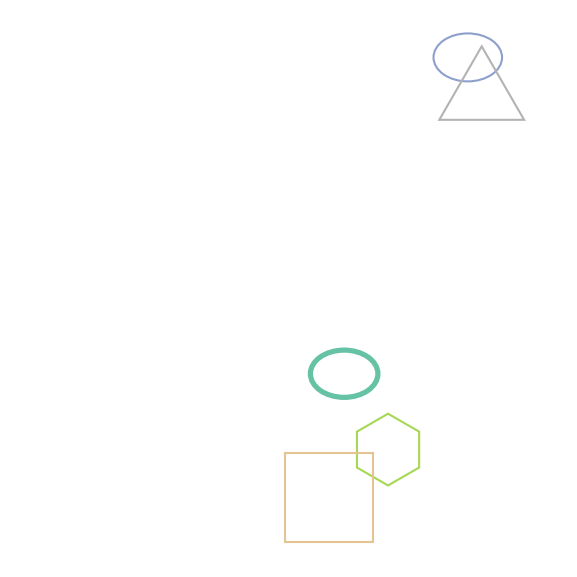[{"shape": "oval", "thickness": 2.5, "radius": 0.29, "center": [0.596, 0.352]}, {"shape": "oval", "thickness": 1, "radius": 0.3, "center": [0.81, 0.9]}, {"shape": "hexagon", "thickness": 1, "radius": 0.31, "center": [0.672, 0.221]}, {"shape": "square", "thickness": 1, "radius": 0.38, "center": [0.57, 0.137]}, {"shape": "triangle", "thickness": 1, "radius": 0.42, "center": [0.834, 0.834]}]